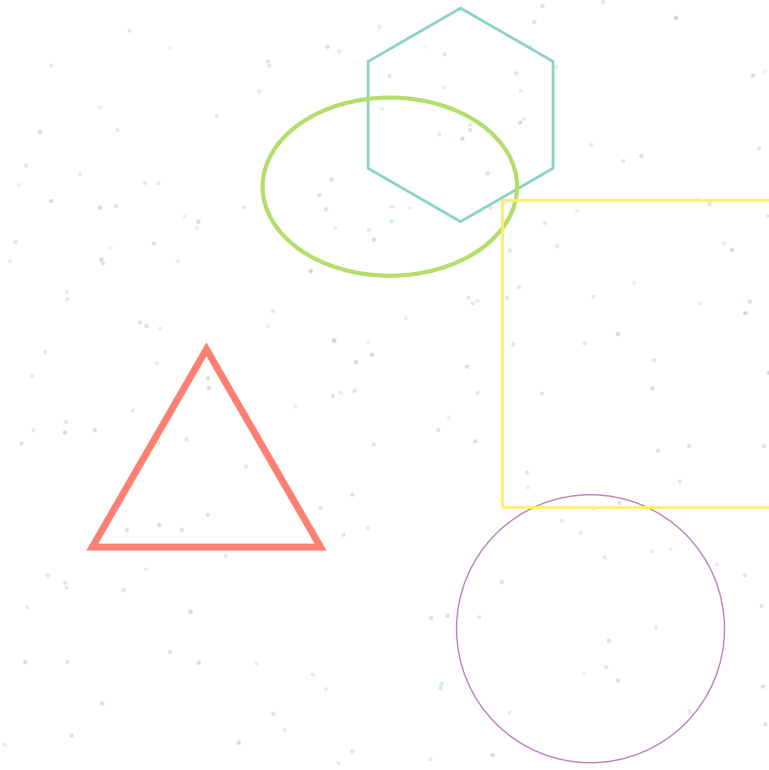[{"shape": "hexagon", "thickness": 1, "radius": 0.69, "center": [0.598, 0.851]}, {"shape": "triangle", "thickness": 2.5, "radius": 0.86, "center": [0.268, 0.375]}, {"shape": "oval", "thickness": 1.5, "radius": 0.83, "center": [0.506, 0.758]}, {"shape": "circle", "thickness": 0.5, "radius": 0.87, "center": [0.767, 0.183]}, {"shape": "square", "thickness": 1, "radius": 1.0, "center": [0.852, 0.541]}]